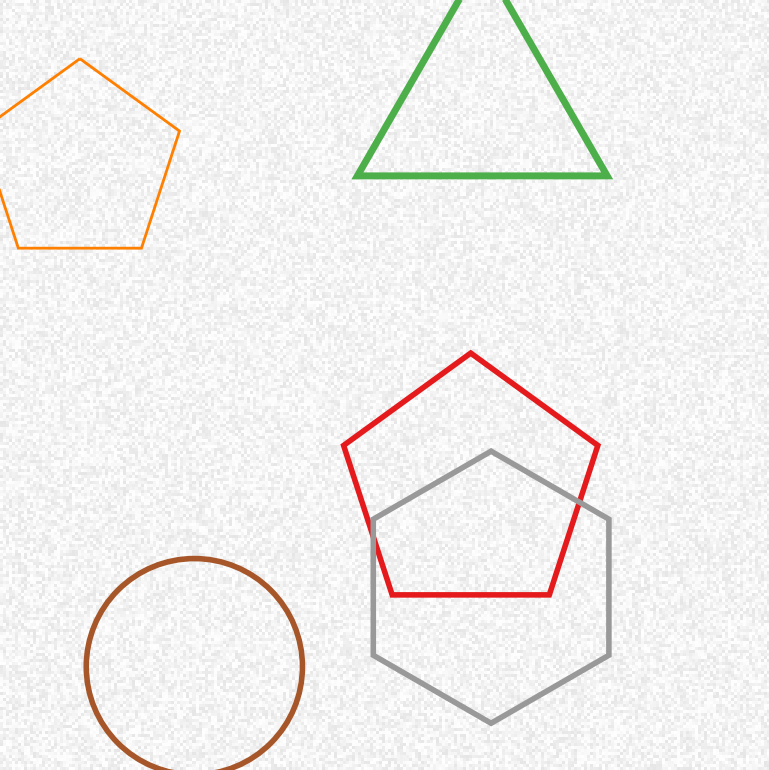[{"shape": "pentagon", "thickness": 2, "radius": 0.87, "center": [0.611, 0.368]}, {"shape": "triangle", "thickness": 2.5, "radius": 0.94, "center": [0.626, 0.865]}, {"shape": "pentagon", "thickness": 1, "radius": 0.68, "center": [0.104, 0.788]}, {"shape": "circle", "thickness": 2, "radius": 0.7, "center": [0.252, 0.134]}, {"shape": "hexagon", "thickness": 2, "radius": 0.88, "center": [0.638, 0.237]}]